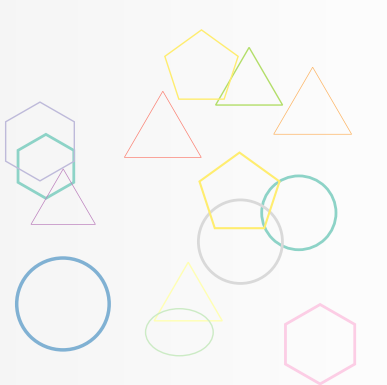[{"shape": "hexagon", "thickness": 2, "radius": 0.42, "center": [0.118, 0.568]}, {"shape": "circle", "thickness": 2, "radius": 0.48, "center": [0.771, 0.447]}, {"shape": "triangle", "thickness": 1, "radius": 0.51, "center": [0.486, 0.217]}, {"shape": "hexagon", "thickness": 1, "radius": 0.51, "center": [0.103, 0.633]}, {"shape": "triangle", "thickness": 0.5, "radius": 0.57, "center": [0.42, 0.649]}, {"shape": "circle", "thickness": 2.5, "radius": 0.6, "center": [0.162, 0.211]}, {"shape": "triangle", "thickness": 0.5, "radius": 0.58, "center": [0.807, 0.709]}, {"shape": "triangle", "thickness": 1, "radius": 0.5, "center": [0.643, 0.777]}, {"shape": "hexagon", "thickness": 2, "radius": 0.52, "center": [0.826, 0.106]}, {"shape": "circle", "thickness": 2, "radius": 0.54, "center": [0.62, 0.372]}, {"shape": "triangle", "thickness": 0.5, "radius": 0.48, "center": [0.163, 0.465]}, {"shape": "oval", "thickness": 1, "radius": 0.44, "center": [0.463, 0.137]}, {"shape": "pentagon", "thickness": 1, "radius": 0.5, "center": [0.52, 0.823]}, {"shape": "pentagon", "thickness": 1.5, "radius": 0.54, "center": [0.618, 0.495]}]